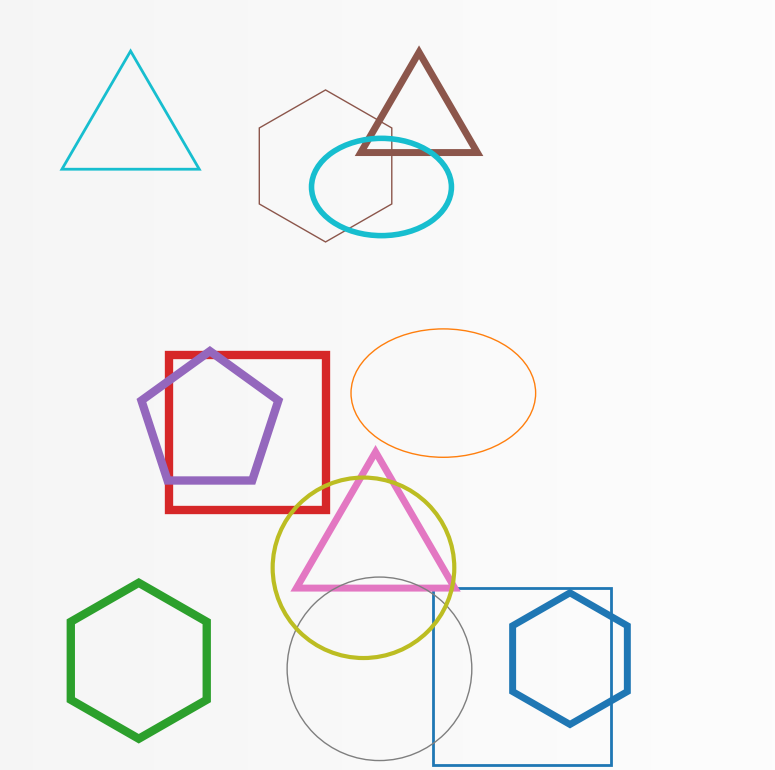[{"shape": "square", "thickness": 1, "radius": 0.58, "center": [0.673, 0.121]}, {"shape": "hexagon", "thickness": 2.5, "radius": 0.43, "center": [0.735, 0.145]}, {"shape": "oval", "thickness": 0.5, "radius": 0.6, "center": [0.572, 0.489]}, {"shape": "hexagon", "thickness": 3, "radius": 0.51, "center": [0.179, 0.142]}, {"shape": "square", "thickness": 3, "radius": 0.51, "center": [0.319, 0.438]}, {"shape": "pentagon", "thickness": 3, "radius": 0.46, "center": [0.271, 0.451]}, {"shape": "triangle", "thickness": 2.5, "radius": 0.43, "center": [0.541, 0.845]}, {"shape": "hexagon", "thickness": 0.5, "radius": 0.49, "center": [0.42, 0.784]}, {"shape": "triangle", "thickness": 2.5, "radius": 0.59, "center": [0.485, 0.295]}, {"shape": "circle", "thickness": 0.5, "radius": 0.6, "center": [0.49, 0.131]}, {"shape": "circle", "thickness": 1.5, "radius": 0.59, "center": [0.469, 0.263]}, {"shape": "triangle", "thickness": 1, "radius": 0.51, "center": [0.169, 0.831]}, {"shape": "oval", "thickness": 2, "radius": 0.45, "center": [0.492, 0.757]}]